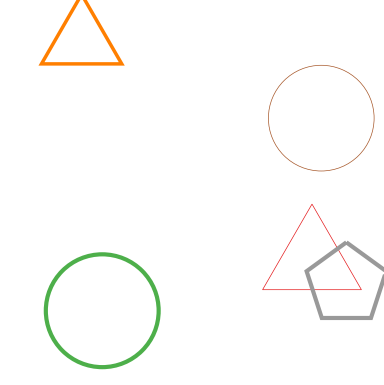[{"shape": "triangle", "thickness": 0.5, "radius": 0.74, "center": [0.81, 0.322]}, {"shape": "circle", "thickness": 3, "radius": 0.73, "center": [0.266, 0.193]}, {"shape": "triangle", "thickness": 2.5, "radius": 0.6, "center": [0.212, 0.894]}, {"shape": "circle", "thickness": 0.5, "radius": 0.69, "center": [0.834, 0.693]}, {"shape": "pentagon", "thickness": 3, "radius": 0.54, "center": [0.9, 0.262]}]